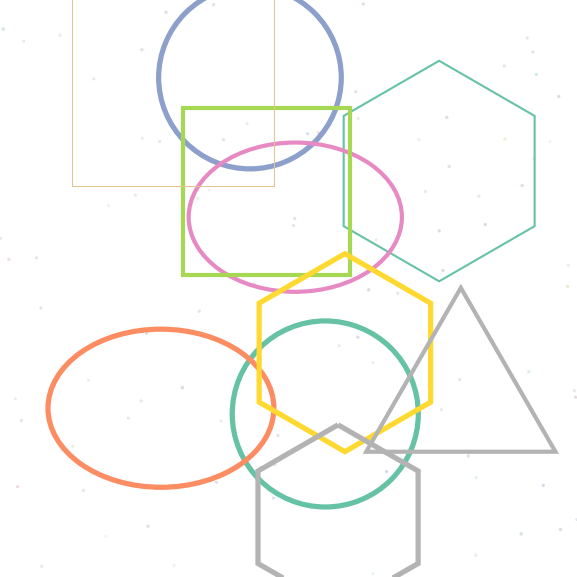[{"shape": "circle", "thickness": 2.5, "radius": 0.81, "center": [0.563, 0.282]}, {"shape": "hexagon", "thickness": 1, "radius": 0.95, "center": [0.76, 0.703]}, {"shape": "oval", "thickness": 2.5, "radius": 0.98, "center": [0.279, 0.292]}, {"shape": "circle", "thickness": 2.5, "radius": 0.79, "center": [0.433, 0.865]}, {"shape": "oval", "thickness": 2, "radius": 0.92, "center": [0.511, 0.623]}, {"shape": "square", "thickness": 2, "radius": 0.72, "center": [0.462, 0.667]}, {"shape": "hexagon", "thickness": 2.5, "radius": 0.86, "center": [0.597, 0.388]}, {"shape": "square", "thickness": 0.5, "radius": 0.88, "center": [0.299, 0.853]}, {"shape": "hexagon", "thickness": 2.5, "radius": 0.8, "center": [0.585, 0.103]}, {"shape": "triangle", "thickness": 2, "radius": 0.95, "center": [0.798, 0.312]}]